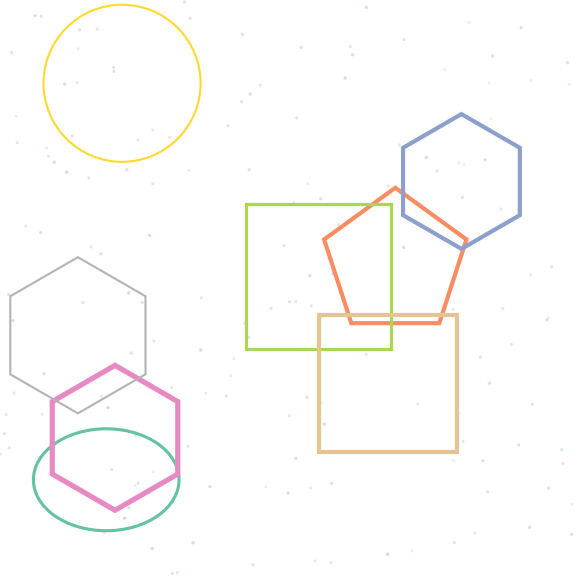[{"shape": "oval", "thickness": 1.5, "radius": 0.63, "center": [0.184, 0.168]}, {"shape": "pentagon", "thickness": 2, "radius": 0.65, "center": [0.684, 0.544]}, {"shape": "hexagon", "thickness": 2, "radius": 0.58, "center": [0.799, 0.685]}, {"shape": "hexagon", "thickness": 2.5, "radius": 0.63, "center": [0.199, 0.241]}, {"shape": "square", "thickness": 1.5, "radius": 0.63, "center": [0.552, 0.521]}, {"shape": "circle", "thickness": 1, "radius": 0.68, "center": [0.211, 0.855]}, {"shape": "square", "thickness": 2, "radius": 0.59, "center": [0.672, 0.335]}, {"shape": "hexagon", "thickness": 1, "radius": 0.68, "center": [0.135, 0.419]}]